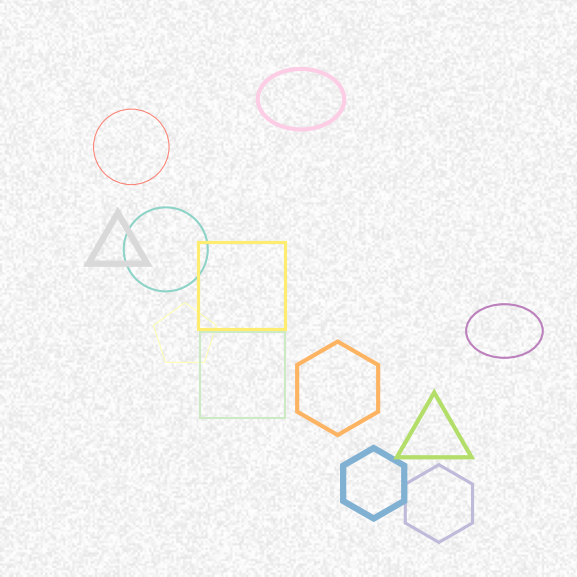[{"shape": "circle", "thickness": 1, "radius": 0.36, "center": [0.287, 0.567]}, {"shape": "pentagon", "thickness": 0.5, "radius": 0.29, "center": [0.32, 0.418]}, {"shape": "hexagon", "thickness": 1.5, "radius": 0.34, "center": [0.76, 0.127]}, {"shape": "circle", "thickness": 0.5, "radius": 0.33, "center": [0.227, 0.745]}, {"shape": "hexagon", "thickness": 3, "radius": 0.31, "center": [0.647, 0.162]}, {"shape": "hexagon", "thickness": 2, "radius": 0.4, "center": [0.585, 0.327]}, {"shape": "triangle", "thickness": 2, "radius": 0.37, "center": [0.752, 0.245]}, {"shape": "oval", "thickness": 2, "radius": 0.37, "center": [0.521, 0.827]}, {"shape": "triangle", "thickness": 3, "radius": 0.29, "center": [0.204, 0.572]}, {"shape": "oval", "thickness": 1, "radius": 0.33, "center": [0.873, 0.426]}, {"shape": "square", "thickness": 1, "radius": 0.37, "center": [0.42, 0.35]}, {"shape": "square", "thickness": 1.5, "radius": 0.38, "center": [0.418, 0.505]}]